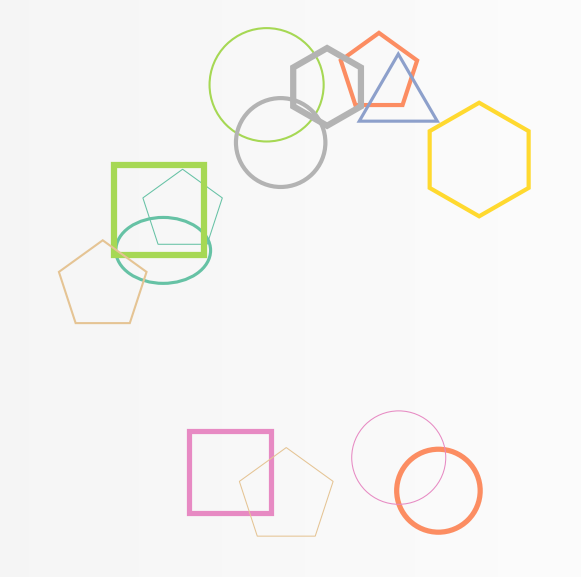[{"shape": "oval", "thickness": 1.5, "radius": 0.41, "center": [0.281, 0.566]}, {"shape": "pentagon", "thickness": 0.5, "radius": 0.36, "center": [0.314, 0.634]}, {"shape": "circle", "thickness": 2.5, "radius": 0.36, "center": [0.754, 0.149]}, {"shape": "pentagon", "thickness": 2, "radius": 0.35, "center": [0.652, 0.873]}, {"shape": "triangle", "thickness": 1.5, "radius": 0.39, "center": [0.685, 0.828]}, {"shape": "circle", "thickness": 0.5, "radius": 0.4, "center": [0.686, 0.207]}, {"shape": "square", "thickness": 2.5, "radius": 0.35, "center": [0.395, 0.182]}, {"shape": "circle", "thickness": 1, "radius": 0.49, "center": [0.459, 0.852]}, {"shape": "square", "thickness": 3, "radius": 0.39, "center": [0.273, 0.635]}, {"shape": "hexagon", "thickness": 2, "radius": 0.49, "center": [0.824, 0.723]}, {"shape": "pentagon", "thickness": 1, "radius": 0.4, "center": [0.177, 0.504]}, {"shape": "pentagon", "thickness": 0.5, "radius": 0.42, "center": [0.492, 0.139]}, {"shape": "hexagon", "thickness": 3, "radius": 0.34, "center": [0.563, 0.849]}, {"shape": "circle", "thickness": 2, "radius": 0.38, "center": [0.483, 0.752]}]